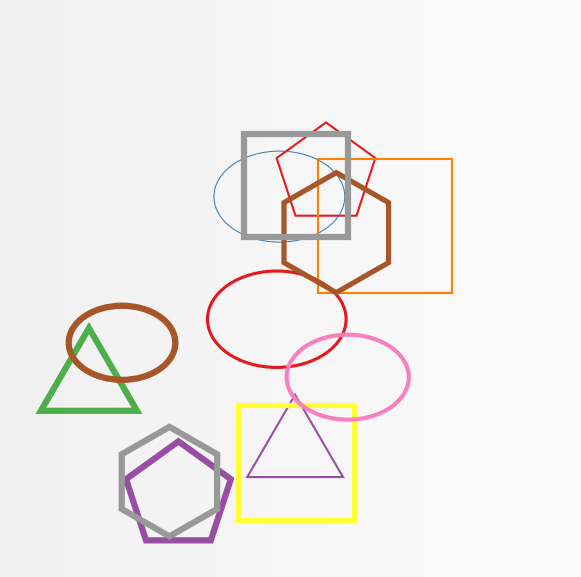[{"shape": "pentagon", "thickness": 1, "radius": 0.45, "center": [0.561, 0.698]}, {"shape": "oval", "thickness": 1.5, "radius": 0.6, "center": [0.476, 0.446]}, {"shape": "oval", "thickness": 0.5, "radius": 0.56, "center": [0.481, 0.659]}, {"shape": "triangle", "thickness": 3, "radius": 0.48, "center": [0.153, 0.336]}, {"shape": "triangle", "thickness": 1, "radius": 0.48, "center": [0.508, 0.221]}, {"shape": "pentagon", "thickness": 3, "radius": 0.47, "center": [0.307, 0.14]}, {"shape": "square", "thickness": 1, "radius": 0.58, "center": [0.662, 0.608]}, {"shape": "square", "thickness": 2.5, "radius": 0.5, "center": [0.509, 0.198]}, {"shape": "oval", "thickness": 3, "radius": 0.46, "center": [0.21, 0.406]}, {"shape": "hexagon", "thickness": 2.5, "radius": 0.52, "center": [0.579, 0.596]}, {"shape": "oval", "thickness": 2, "radius": 0.53, "center": [0.598, 0.346]}, {"shape": "square", "thickness": 3, "radius": 0.45, "center": [0.509, 0.677]}, {"shape": "hexagon", "thickness": 3, "radius": 0.47, "center": [0.292, 0.165]}]